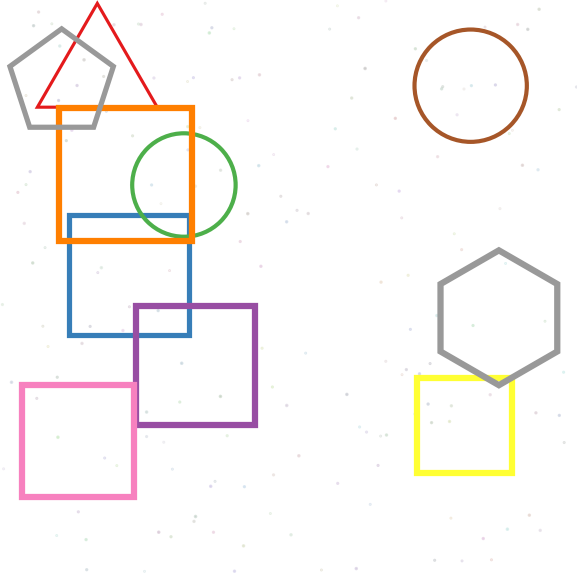[{"shape": "triangle", "thickness": 1.5, "radius": 0.6, "center": [0.168, 0.873]}, {"shape": "square", "thickness": 2.5, "radius": 0.52, "center": [0.224, 0.523]}, {"shape": "circle", "thickness": 2, "radius": 0.45, "center": [0.318, 0.679]}, {"shape": "square", "thickness": 3, "radius": 0.52, "center": [0.339, 0.366]}, {"shape": "square", "thickness": 3, "radius": 0.58, "center": [0.218, 0.697]}, {"shape": "square", "thickness": 3, "radius": 0.41, "center": [0.804, 0.262]}, {"shape": "circle", "thickness": 2, "radius": 0.49, "center": [0.815, 0.851]}, {"shape": "square", "thickness": 3, "radius": 0.49, "center": [0.136, 0.236]}, {"shape": "hexagon", "thickness": 3, "radius": 0.58, "center": [0.864, 0.449]}, {"shape": "pentagon", "thickness": 2.5, "radius": 0.47, "center": [0.107, 0.855]}]